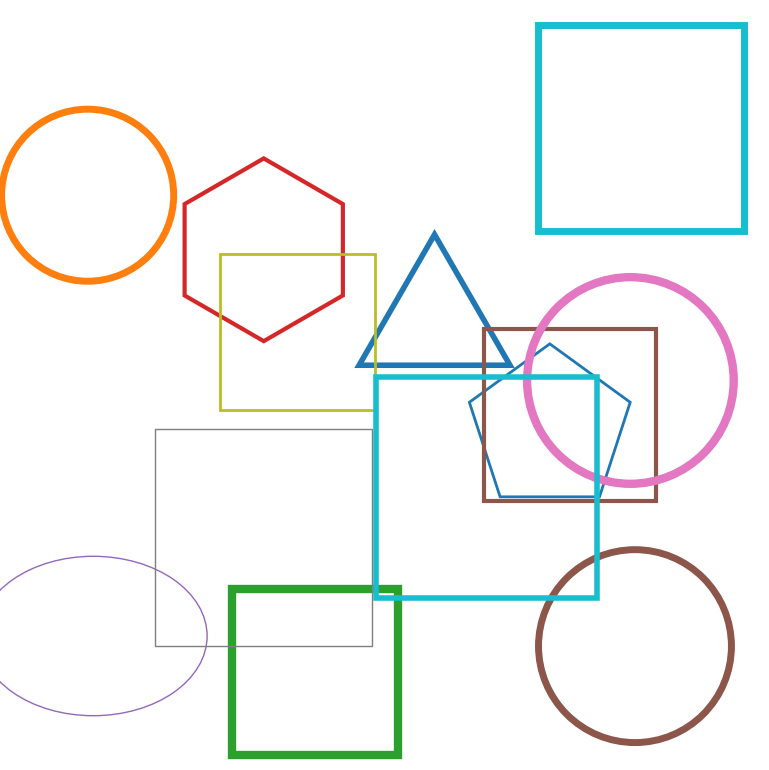[{"shape": "triangle", "thickness": 2, "radius": 0.57, "center": [0.564, 0.582]}, {"shape": "pentagon", "thickness": 1, "radius": 0.55, "center": [0.714, 0.444]}, {"shape": "circle", "thickness": 2.5, "radius": 0.56, "center": [0.114, 0.746]}, {"shape": "square", "thickness": 3, "radius": 0.54, "center": [0.409, 0.128]}, {"shape": "hexagon", "thickness": 1.5, "radius": 0.59, "center": [0.343, 0.676]}, {"shape": "oval", "thickness": 0.5, "radius": 0.74, "center": [0.121, 0.174]}, {"shape": "circle", "thickness": 2.5, "radius": 0.63, "center": [0.825, 0.161]}, {"shape": "square", "thickness": 1.5, "radius": 0.56, "center": [0.74, 0.462]}, {"shape": "circle", "thickness": 3, "radius": 0.67, "center": [0.819, 0.506]}, {"shape": "square", "thickness": 0.5, "radius": 0.7, "center": [0.342, 0.302]}, {"shape": "square", "thickness": 1, "radius": 0.5, "center": [0.386, 0.569]}, {"shape": "square", "thickness": 2, "radius": 0.72, "center": [0.632, 0.367]}, {"shape": "square", "thickness": 2.5, "radius": 0.67, "center": [0.832, 0.833]}]